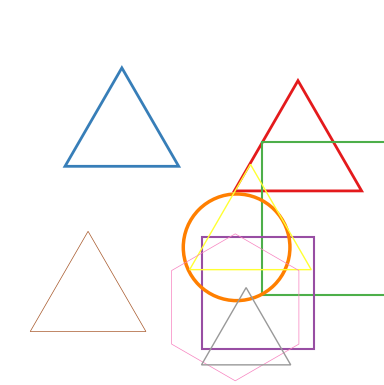[{"shape": "triangle", "thickness": 2, "radius": 0.95, "center": [0.774, 0.6]}, {"shape": "triangle", "thickness": 2, "radius": 0.85, "center": [0.317, 0.653]}, {"shape": "square", "thickness": 1.5, "radius": 0.99, "center": [0.88, 0.432]}, {"shape": "square", "thickness": 1.5, "radius": 0.73, "center": [0.671, 0.238]}, {"shape": "circle", "thickness": 2.5, "radius": 0.69, "center": [0.615, 0.358]}, {"shape": "triangle", "thickness": 1, "radius": 0.91, "center": [0.65, 0.391]}, {"shape": "triangle", "thickness": 0.5, "radius": 0.87, "center": [0.229, 0.226]}, {"shape": "hexagon", "thickness": 0.5, "radius": 0.95, "center": [0.611, 0.202]}, {"shape": "triangle", "thickness": 1, "radius": 0.67, "center": [0.639, 0.119]}]